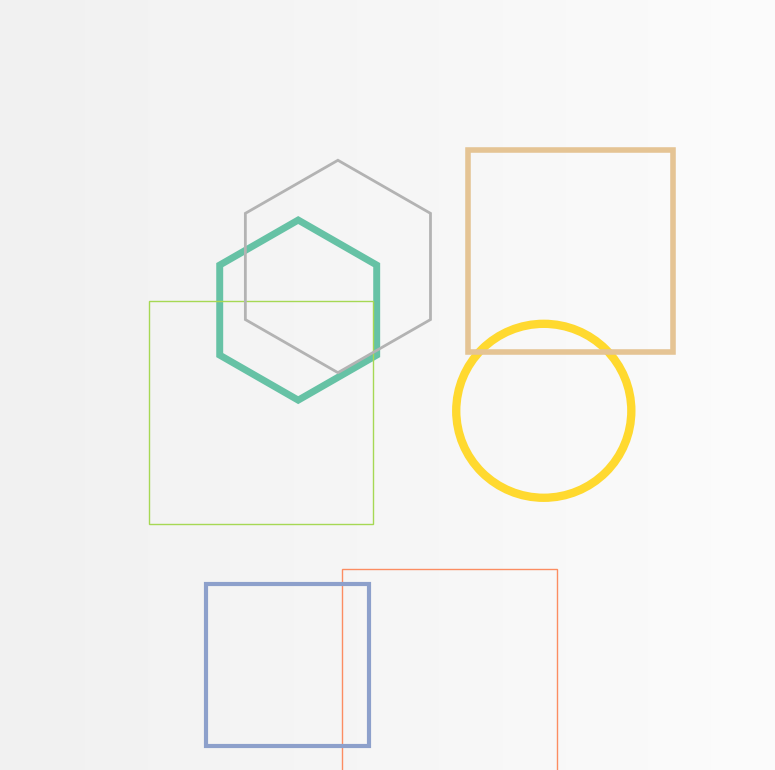[{"shape": "hexagon", "thickness": 2.5, "radius": 0.58, "center": [0.385, 0.597]}, {"shape": "square", "thickness": 0.5, "radius": 0.7, "center": [0.58, 0.122]}, {"shape": "square", "thickness": 1.5, "radius": 0.53, "center": [0.371, 0.136]}, {"shape": "square", "thickness": 0.5, "radius": 0.72, "center": [0.337, 0.464]}, {"shape": "circle", "thickness": 3, "radius": 0.56, "center": [0.702, 0.466]}, {"shape": "square", "thickness": 2, "radius": 0.66, "center": [0.736, 0.674]}, {"shape": "hexagon", "thickness": 1, "radius": 0.69, "center": [0.436, 0.654]}]